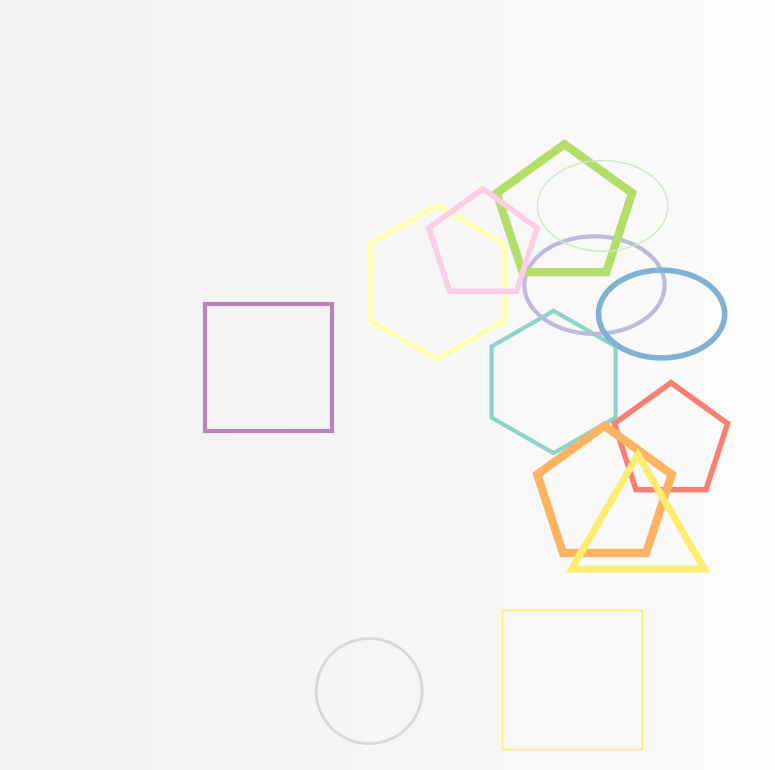[{"shape": "hexagon", "thickness": 1.5, "radius": 0.46, "center": [0.714, 0.504]}, {"shape": "hexagon", "thickness": 2, "radius": 0.5, "center": [0.564, 0.633]}, {"shape": "oval", "thickness": 1.5, "radius": 0.45, "center": [0.767, 0.63]}, {"shape": "pentagon", "thickness": 2, "radius": 0.38, "center": [0.866, 0.426]}, {"shape": "oval", "thickness": 2, "radius": 0.41, "center": [0.854, 0.592]}, {"shape": "pentagon", "thickness": 3, "radius": 0.46, "center": [0.78, 0.356]}, {"shape": "pentagon", "thickness": 3, "radius": 0.46, "center": [0.728, 0.721]}, {"shape": "pentagon", "thickness": 2, "radius": 0.37, "center": [0.623, 0.681]}, {"shape": "circle", "thickness": 1, "radius": 0.34, "center": [0.476, 0.103]}, {"shape": "square", "thickness": 1.5, "radius": 0.41, "center": [0.346, 0.523]}, {"shape": "oval", "thickness": 0.5, "radius": 0.42, "center": [0.778, 0.733]}, {"shape": "triangle", "thickness": 2.5, "radius": 0.49, "center": [0.823, 0.31]}, {"shape": "square", "thickness": 0.5, "radius": 0.45, "center": [0.738, 0.118]}]